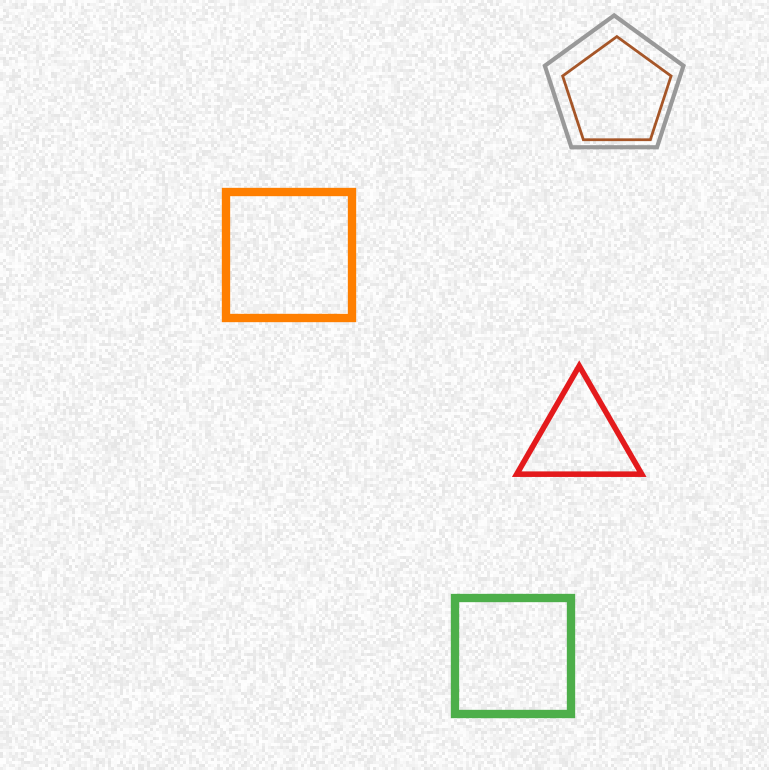[{"shape": "triangle", "thickness": 2, "radius": 0.47, "center": [0.752, 0.431]}, {"shape": "square", "thickness": 3, "radius": 0.38, "center": [0.667, 0.148]}, {"shape": "square", "thickness": 3, "radius": 0.41, "center": [0.375, 0.669]}, {"shape": "pentagon", "thickness": 1, "radius": 0.37, "center": [0.801, 0.878]}, {"shape": "pentagon", "thickness": 1.5, "radius": 0.47, "center": [0.798, 0.885]}]